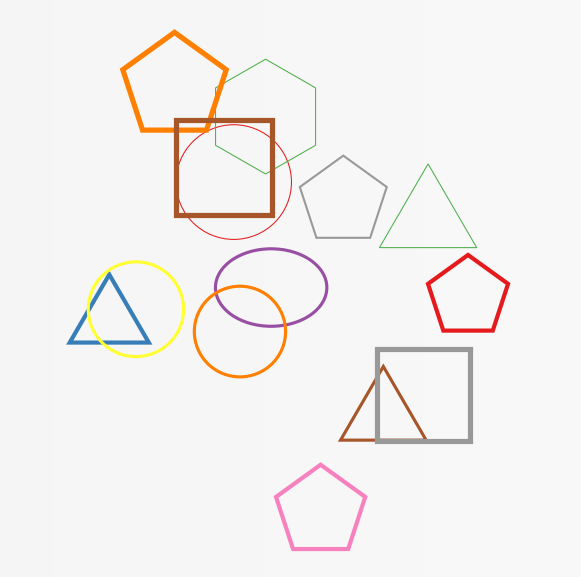[{"shape": "circle", "thickness": 0.5, "radius": 0.5, "center": [0.402, 0.684]}, {"shape": "pentagon", "thickness": 2, "radius": 0.36, "center": [0.805, 0.485]}, {"shape": "triangle", "thickness": 2, "radius": 0.39, "center": [0.188, 0.445]}, {"shape": "triangle", "thickness": 0.5, "radius": 0.48, "center": [0.736, 0.619]}, {"shape": "hexagon", "thickness": 0.5, "radius": 0.5, "center": [0.457, 0.797]}, {"shape": "oval", "thickness": 1.5, "radius": 0.48, "center": [0.466, 0.501]}, {"shape": "pentagon", "thickness": 2.5, "radius": 0.47, "center": [0.3, 0.85]}, {"shape": "circle", "thickness": 1.5, "radius": 0.39, "center": [0.413, 0.425]}, {"shape": "circle", "thickness": 1.5, "radius": 0.41, "center": [0.234, 0.464]}, {"shape": "square", "thickness": 2.5, "radius": 0.41, "center": [0.386, 0.71]}, {"shape": "triangle", "thickness": 1.5, "radius": 0.43, "center": [0.66, 0.28]}, {"shape": "pentagon", "thickness": 2, "radius": 0.4, "center": [0.552, 0.114]}, {"shape": "square", "thickness": 2.5, "radius": 0.4, "center": [0.729, 0.315]}, {"shape": "pentagon", "thickness": 1, "radius": 0.39, "center": [0.591, 0.651]}]